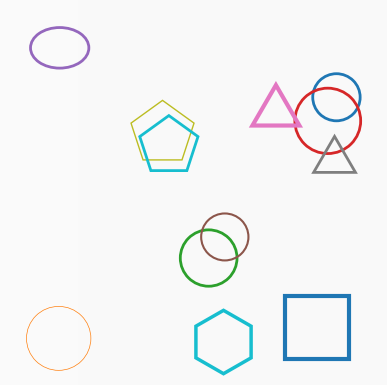[{"shape": "square", "thickness": 3, "radius": 0.41, "center": [0.819, 0.15]}, {"shape": "circle", "thickness": 2, "radius": 0.31, "center": [0.868, 0.747]}, {"shape": "circle", "thickness": 0.5, "radius": 0.42, "center": [0.151, 0.121]}, {"shape": "circle", "thickness": 2, "radius": 0.37, "center": [0.538, 0.33]}, {"shape": "circle", "thickness": 2, "radius": 0.42, "center": [0.846, 0.686]}, {"shape": "oval", "thickness": 2, "radius": 0.38, "center": [0.154, 0.876]}, {"shape": "circle", "thickness": 1.5, "radius": 0.3, "center": [0.58, 0.385]}, {"shape": "triangle", "thickness": 3, "radius": 0.35, "center": [0.712, 0.709]}, {"shape": "triangle", "thickness": 2, "radius": 0.31, "center": [0.863, 0.583]}, {"shape": "pentagon", "thickness": 1, "radius": 0.43, "center": [0.419, 0.654]}, {"shape": "hexagon", "thickness": 2.5, "radius": 0.41, "center": [0.577, 0.112]}, {"shape": "pentagon", "thickness": 2, "radius": 0.4, "center": [0.436, 0.621]}]